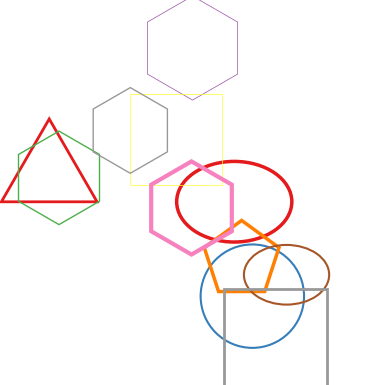[{"shape": "oval", "thickness": 2.5, "radius": 0.75, "center": [0.608, 0.476]}, {"shape": "triangle", "thickness": 2, "radius": 0.72, "center": [0.128, 0.548]}, {"shape": "circle", "thickness": 1.5, "radius": 0.67, "center": [0.655, 0.231]}, {"shape": "hexagon", "thickness": 1, "radius": 0.61, "center": [0.153, 0.538]}, {"shape": "hexagon", "thickness": 0.5, "radius": 0.68, "center": [0.5, 0.875]}, {"shape": "pentagon", "thickness": 2.5, "radius": 0.51, "center": [0.628, 0.325]}, {"shape": "square", "thickness": 0.5, "radius": 0.59, "center": [0.457, 0.637]}, {"shape": "oval", "thickness": 1.5, "radius": 0.55, "center": [0.744, 0.286]}, {"shape": "hexagon", "thickness": 3, "radius": 0.6, "center": [0.497, 0.46]}, {"shape": "square", "thickness": 2, "radius": 0.67, "center": [0.716, 0.114]}, {"shape": "hexagon", "thickness": 1, "radius": 0.56, "center": [0.338, 0.661]}]